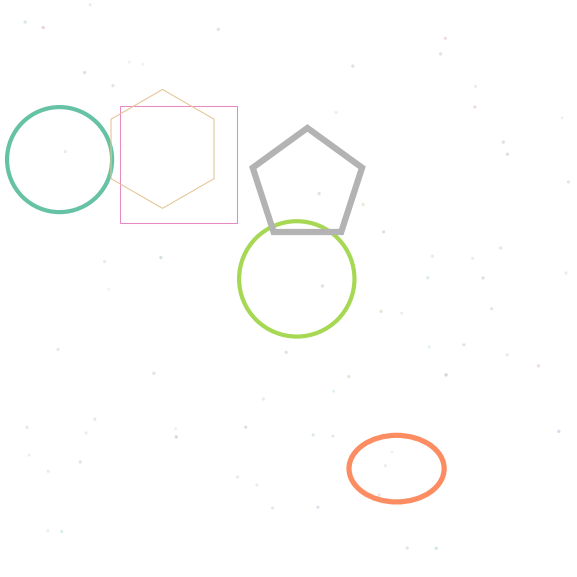[{"shape": "circle", "thickness": 2, "radius": 0.45, "center": [0.103, 0.723]}, {"shape": "oval", "thickness": 2.5, "radius": 0.41, "center": [0.687, 0.188]}, {"shape": "square", "thickness": 0.5, "radius": 0.51, "center": [0.31, 0.714]}, {"shape": "circle", "thickness": 2, "radius": 0.5, "center": [0.514, 0.516]}, {"shape": "hexagon", "thickness": 0.5, "radius": 0.51, "center": [0.281, 0.741]}, {"shape": "pentagon", "thickness": 3, "radius": 0.5, "center": [0.532, 0.678]}]